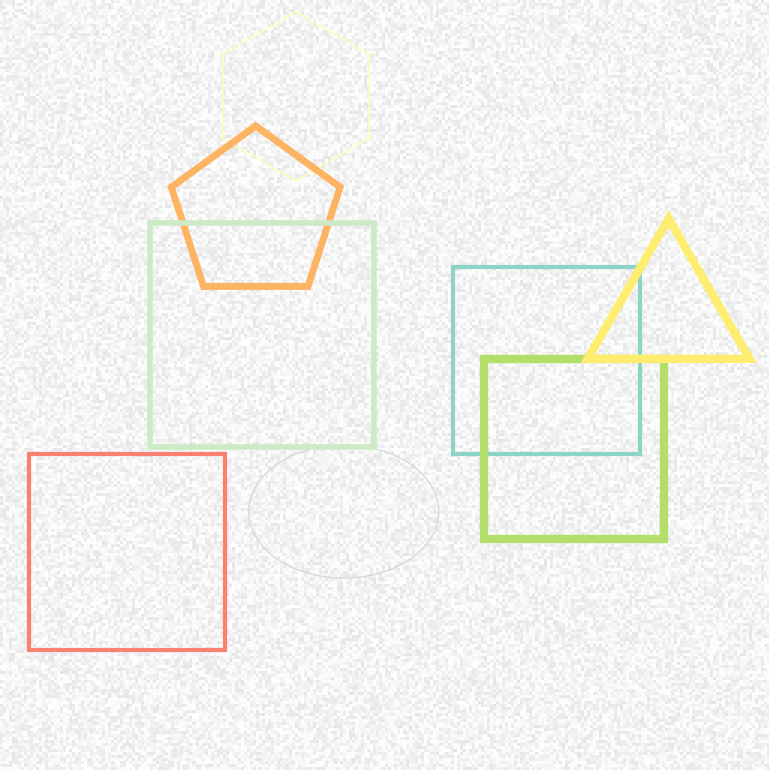[{"shape": "square", "thickness": 1.5, "radius": 0.61, "center": [0.71, 0.532]}, {"shape": "hexagon", "thickness": 0.5, "radius": 0.55, "center": [0.384, 0.875]}, {"shape": "square", "thickness": 1.5, "radius": 0.64, "center": [0.165, 0.283]}, {"shape": "pentagon", "thickness": 2.5, "radius": 0.58, "center": [0.332, 0.721]}, {"shape": "square", "thickness": 3, "radius": 0.58, "center": [0.746, 0.417]}, {"shape": "oval", "thickness": 0.5, "radius": 0.62, "center": [0.446, 0.336]}, {"shape": "square", "thickness": 2, "radius": 0.73, "center": [0.34, 0.565]}, {"shape": "triangle", "thickness": 3, "radius": 0.61, "center": [0.868, 0.595]}]